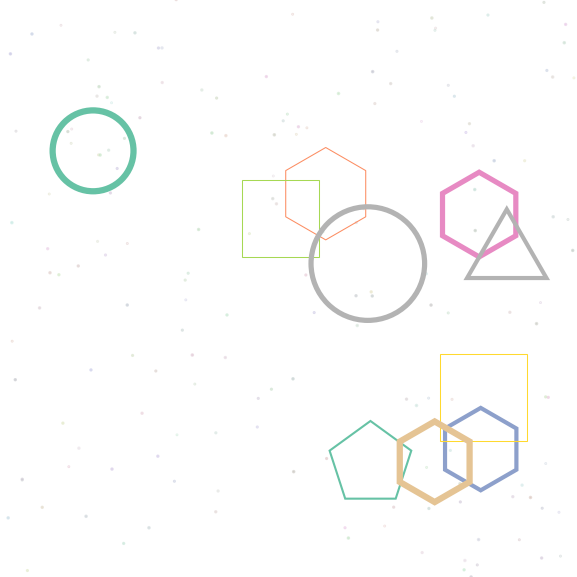[{"shape": "circle", "thickness": 3, "radius": 0.35, "center": [0.161, 0.738]}, {"shape": "pentagon", "thickness": 1, "radius": 0.37, "center": [0.641, 0.196]}, {"shape": "hexagon", "thickness": 0.5, "radius": 0.4, "center": [0.564, 0.664]}, {"shape": "hexagon", "thickness": 2, "radius": 0.36, "center": [0.832, 0.221]}, {"shape": "hexagon", "thickness": 2.5, "radius": 0.37, "center": [0.83, 0.628]}, {"shape": "square", "thickness": 0.5, "radius": 0.33, "center": [0.485, 0.621]}, {"shape": "square", "thickness": 0.5, "radius": 0.38, "center": [0.838, 0.312]}, {"shape": "hexagon", "thickness": 3, "radius": 0.35, "center": [0.753, 0.2]}, {"shape": "circle", "thickness": 2.5, "radius": 0.49, "center": [0.637, 0.543]}, {"shape": "triangle", "thickness": 2, "radius": 0.4, "center": [0.878, 0.557]}]